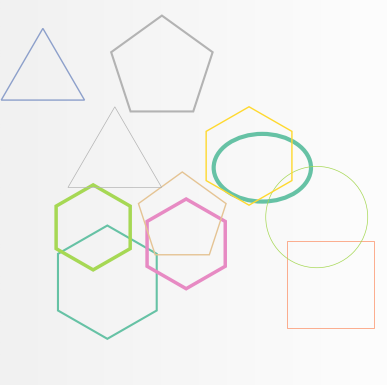[{"shape": "hexagon", "thickness": 1.5, "radius": 0.74, "center": [0.277, 0.267]}, {"shape": "oval", "thickness": 3, "radius": 0.63, "center": [0.677, 0.564]}, {"shape": "square", "thickness": 0.5, "radius": 0.56, "center": [0.853, 0.262]}, {"shape": "triangle", "thickness": 1, "radius": 0.62, "center": [0.111, 0.802]}, {"shape": "hexagon", "thickness": 2.5, "radius": 0.58, "center": [0.48, 0.367]}, {"shape": "circle", "thickness": 0.5, "radius": 0.66, "center": [0.817, 0.436]}, {"shape": "hexagon", "thickness": 2.5, "radius": 0.55, "center": [0.24, 0.409]}, {"shape": "hexagon", "thickness": 1, "radius": 0.64, "center": [0.643, 0.595]}, {"shape": "pentagon", "thickness": 1, "radius": 0.59, "center": [0.47, 0.434]}, {"shape": "triangle", "thickness": 0.5, "radius": 0.7, "center": [0.296, 0.583]}, {"shape": "pentagon", "thickness": 1.5, "radius": 0.69, "center": [0.418, 0.822]}]